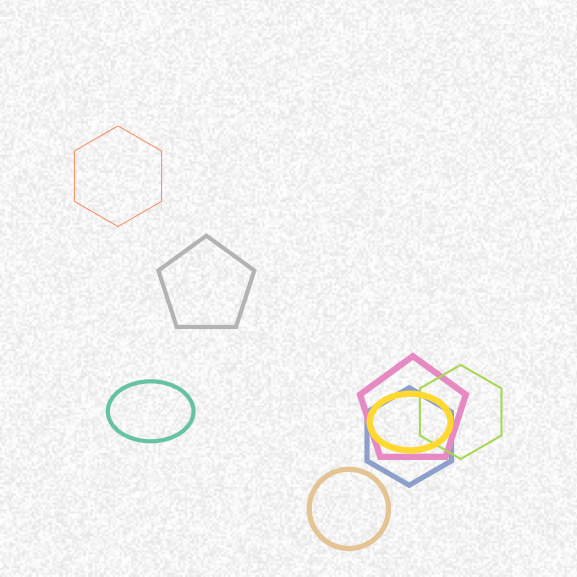[{"shape": "oval", "thickness": 2, "radius": 0.37, "center": [0.261, 0.287]}, {"shape": "hexagon", "thickness": 0.5, "radius": 0.44, "center": [0.204, 0.694]}, {"shape": "hexagon", "thickness": 2.5, "radius": 0.42, "center": [0.709, 0.243]}, {"shape": "pentagon", "thickness": 3, "radius": 0.48, "center": [0.715, 0.286]}, {"shape": "hexagon", "thickness": 1, "radius": 0.41, "center": [0.798, 0.286]}, {"shape": "oval", "thickness": 3, "radius": 0.35, "center": [0.71, 0.268]}, {"shape": "circle", "thickness": 2.5, "radius": 0.34, "center": [0.604, 0.118]}, {"shape": "pentagon", "thickness": 2, "radius": 0.44, "center": [0.357, 0.504]}]